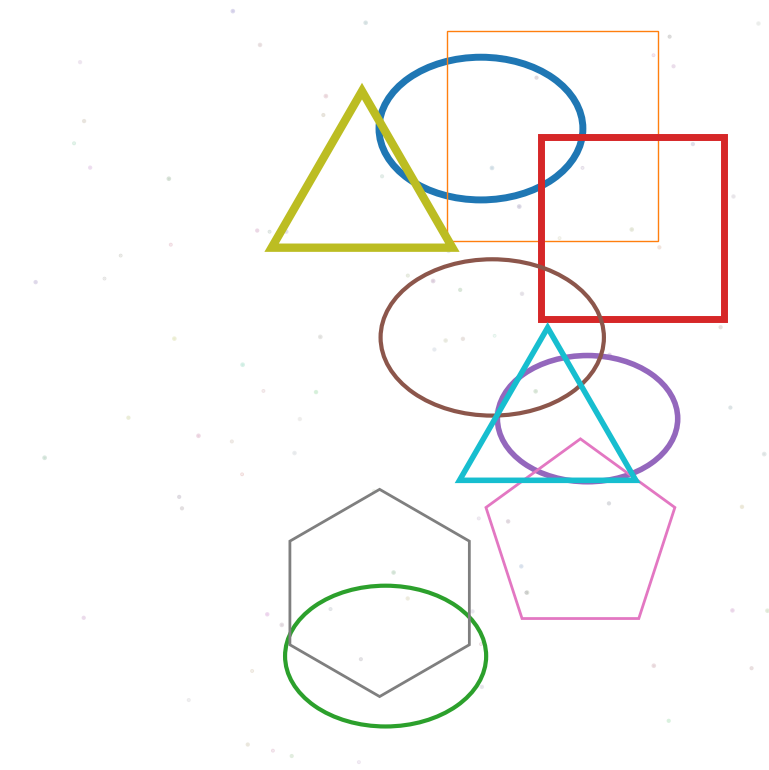[{"shape": "oval", "thickness": 2.5, "radius": 0.66, "center": [0.625, 0.833]}, {"shape": "square", "thickness": 0.5, "radius": 0.68, "center": [0.718, 0.824]}, {"shape": "oval", "thickness": 1.5, "radius": 0.65, "center": [0.501, 0.148]}, {"shape": "square", "thickness": 2.5, "radius": 0.59, "center": [0.821, 0.704]}, {"shape": "oval", "thickness": 2, "radius": 0.59, "center": [0.763, 0.456]}, {"shape": "oval", "thickness": 1.5, "radius": 0.73, "center": [0.639, 0.562]}, {"shape": "pentagon", "thickness": 1, "radius": 0.64, "center": [0.754, 0.301]}, {"shape": "hexagon", "thickness": 1, "radius": 0.67, "center": [0.493, 0.23]}, {"shape": "triangle", "thickness": 3, "radius": 0.68, "center": [0.47, 0.746]}, {"shape": "triangle", "thickness": 2, "radius": 0.66, "center": [0.711, 0.442]}]